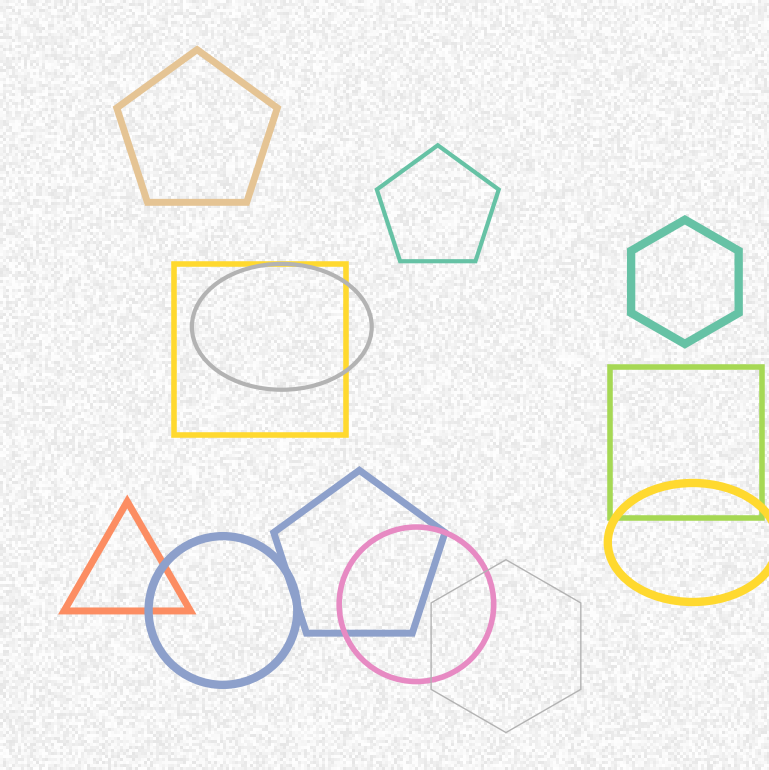[{"shape": "pentagon", "thickness": 1.5, "radius": 0.42, "center": [0.569, 0.728]}, {"shape": "hexagon", "thickness": 3, "radius": 0.4, "center": [0.889, 0.634]}, {"shape": "triangle", "thickness": 2.5, "radius": 0.47, "center": [0.165, 0.254]}, {"shape": "circle", "thickness": 3, "radius": 0.48, "center": [0.29, 0.207]}, {"shape": "pentagon", "thickness": 2.5, "radius": 0.58, "center": [0.467, 0.272]}, {"shape": "circle", "thickness": 2, "radius": 0.5, "center": [0.541, 0.215]}, {"shape": "square", "thickness": 2, "radius": 0.49, "center": [0.891, 0.425]}, {"shape": "square", "thickness": 2, "radius": 0.56, "center": [0.338, 0.546]}, {"shape": "oval", "thickness": 3, "radius": 0.55, "center": [0.9, 0.295]}, {"shape": "pentagon", "thickness": 2.5, "radius": 0.55, "center": [0.256, 0.826]}, {"shape": "hexagon", "thickness": 0.5, "radius": 0.56, "center": [0.657, 0.161]}, {"shape": "oval", "thickness": 1.5, "radius": 0.58, "center": [0.366, 0.576]}]